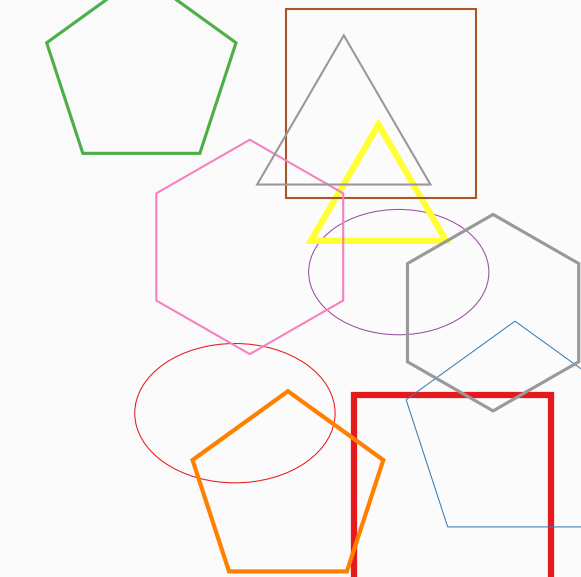[{"shape": "oval", "thickness": 0.5, "radius": 0.86, "center": [0.404, 0.284]}, {"shape": "square", "thickness": 3, "radius": 0.85, "center": [0.778, 0.146]}, {"shape": "pentagon", "thickness": 0.5, "radius": 0.98, "center": [0.886, 0.246]}, {"shape": "pentagon", "thickness": 1.5, "radius": 0.86, "center": [0.243, 0.872]}, {"shape": "oval", "thickness": 0.5, "radius": 0.78, "center": [0.686, 0.528]}, {"shape": "pentagon", "thickness": 2, "radius": 0.86, "center": [0.495, 0.149]}, {"shape": "triangle", "thickness": 3, "radius": 0.67, "center": [0.651, 0.649]}, {"shape": "square", "thickness": 1, "radius": 0.82, "center": [0.656, 0.82]}, {"shape": "hexagon", "thickness": 1, "radius": 0.93, "center": [0.43, 0.572]}, {"shape": "hexagon", "thickness": 1.5, "radius": 0.85, "center": [0.848, 0.458]}, {"shape": "triangle", "thickness": 1, "radius": 0.86, "center": [0.591, 0.766]}]